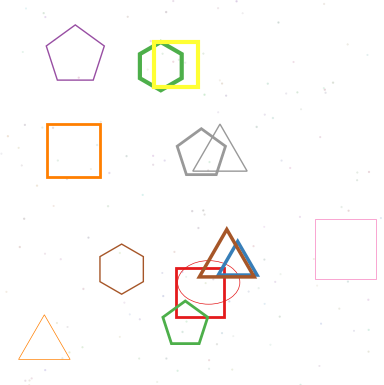[{"shape": "square", "thickness": 2, "radius": 0.32, "center": [0.52, 0.24]}, {"shape": "oval", "thickness": 0.5, "radius": 0.4, "center": [0.542, 0.266]}, {"shape": "triangle", "thickness": 2.5, "radius": 0.29, "center": [0.617, 0.315]}, {"shape": "pentagon", "thickness": 2, "radius": 0.31, "center": [0.481, 0.157]}, {"shape": "hexagon", "thickness": 3, "radius": 0.31, "center": [0.418, 0.828]}, {"shape": "pentagon", "thickness": 1, "radius": 0.4, "center": [0.196, 0.856]}, {"shape": "square", "thickness": 2, "radius": 0.34, "center": [0.19, 0.608]}, {"shape": "triangle", "thickness": 0.5, "radius": 0.39, "center": [0.115, 0.105]}, {"shape": "square", "thickness": 3, "radius": 0.29, "center": [0.457, 0.832]}, {"shape": "hexagon", "thickness": 1, "radius": 0.33, "center": [0.316, 0.301]}, {"shape": "triangle", "thickness": 2.5, "radius": 0.41, "center": [0.589, 0.322]}, {"shape": "square", "thickness": 0.5, "radius": 0.39, "center": [0.897, 0.353]}, {"shape": "triangle", "thickness": 1, "radius": 0.41, "center": [0.571, 0.596]}, {"shape": "pentagon", "thickness": 2, "radius": 0.33, "center": [0.523, 0.6]}]